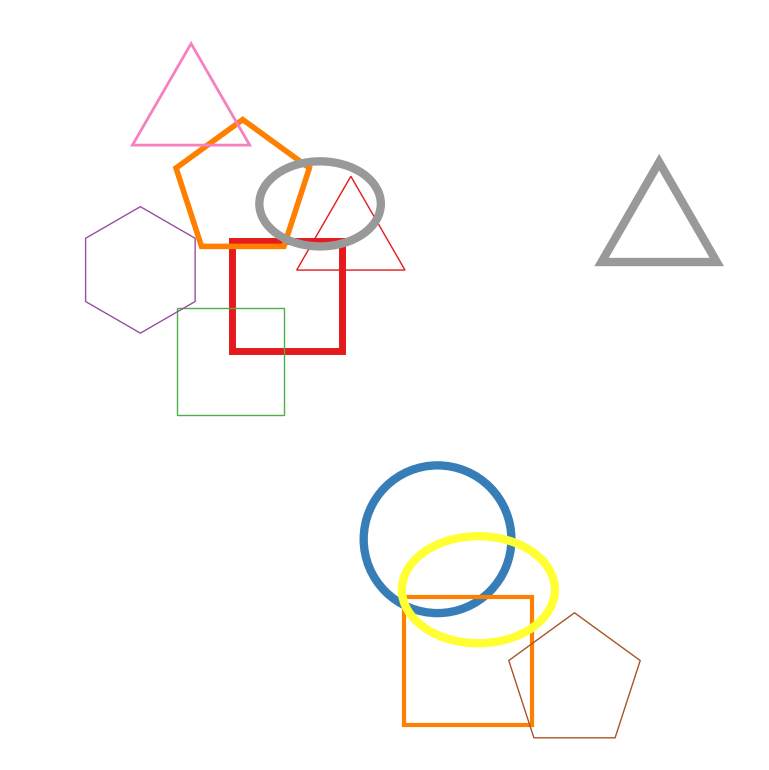[{"shape": "triangle", "thickness": 0.5, "radius": 0.41, "center": [0.456, 0.69]}, {"shape": "square", "thickness": 2.5, "radius": 0.36, "center": [0.373, 0.616]}, {"shape": "circle", "thickness": 3, "radius": 0.48, "center": [0.568, 0.3]}, {"shape": "square", "thickness": 0.5, "radius": 0.35, "center": [0.299, 0.531]}, {"shape": "hexagon", "thickness": 0.5, "radius": 0.41, "center": [0.182, 0.649]}, {"shape": "pentagon", "thickness": 2, "radius": 0.46, "center": [0.315, 0.754]}, {"shape": "square", "thickness": 1.5, "radius": 0.42, "center": [0.608, 0.142]}, {"shape": "oval", "thickness": 3, "radius": 0.5, "center": [0.621, 0.234]}, {"shape": "pentagon", "thickness": 0.5, "radius": 0.45, "center": [0.746, 0.114]}, {"shape": "triangle", "thickness": 1, "radius": 0.44, "center": [0.248, 0.855]}, {"shape": "oval", "thickness": 3, "radius": 0.39, "center": [0.416, 0.735]}, {"shape": "triangle", "thickness": 3, "radius": 0.43, "center": [0.856, 0.703]}]